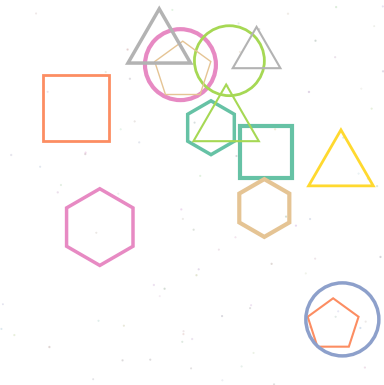[{"shape": "square", "thickness": 3, "radius": 0.34, "center": [0.691, 0.605]}, {"shape": "hexagon", "thickness": 2.5, "radius": 0.35, "center": [0.548, 0.668]}, {"shape": "square", "thickness": 2, "radius": 0.43, "center": [0.198, 0.719]}, {"shape": "pentagon", "thickness": 1.5, "radius": 0.35, "center": [0.865, 0.156]}, {"shape": "circle", "thickness": 2.5, "radius": 0.47, "center": [0.889, 0.17]}, {"shape": "hexagon", "thickness": 2.5, "radius": 0.5, "center": [0.259, 0.41]}, {"shape": "circle", "thickness": 3, "radius": 0.46, "center": [0.469, 0.832]}, {"shape": "circle", "thickness": 2, "radius": 0.45, "center": [0.596, 0.842]}, {"shape": "triangle", "thickness": 1.5, "radius": 0.49, "center": [0.587, 0.682]}, {"shape": "triangle", "thickness": 2, "radius": 0.48, "center": [0.886, 0.566]}, {"shape": "pentagon", "thickness": 1, "radius": 0.38, "center": [0.475, 0.816]}, {"shape": "hexagon", "thickness": 3, "radius": 0.38, "center": [0.687, 0.46]}, {"shape": "triangle", "thickness": 2.5, "radius": 0.47, "center": [0.414, 0.883]}, {"shape": "triangle", "thickness": 1.5, "radius": 0.36, "center": [0.666, 0.859]}]